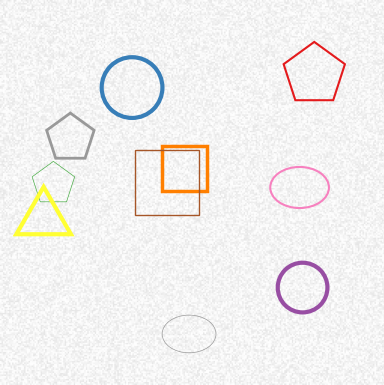[{"shape": "pentagon", "thickness": 1.5, "radius": 0.42, "center": [0.816, 0.807]}, {"shape": "circle", "thickness": 3, "radius": 0.39, "center": [0.343, 0.773]}, {"shape": "pentagon", "thickness": 0.5, "radius": 0.29, "center": [0.139, 0.523]}, {"shape": "circle", "thickness": 3, "radius": 0.32, "center": [0.786, 0.253]}, {"shape": "square", "thickness": 2.5, "radius": 0.29, "center": [0.478, 0.562]}, {"shape": "triangle", "thickness": 3, "radius": 0.41, "center": [0.113, 0.433]}, {"shape": "square", "thickness": 1, "radius": 0.42, "center": [0.433, 0.526]}, {"shape": "oval", "thickness": 1.5, "radius": 0.38, "center": [0.778, 0.513]}, {"shape": "oval", "thickness": 0.5, "radius": 0.35, "center": [0.491, 0.133]}, {"shape": "pentagon", "thickness": 2, "radius": 0.32, "center": [0.183, 0.641]}]